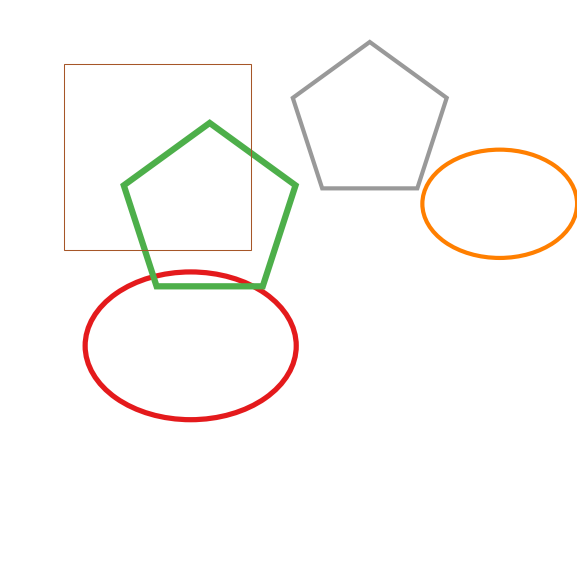[{"shape": "oval", "thickness": 2.5, "radius": 0.91, "center": [0.33, 0.4]}, {"shape": "pentagon", "thickness": 3, "radius": 0.78, "center": [0.363, 0.63]}, {"shape": "oval", "thickness": 2, "radius": 0.67, "center": [0.865, 0.646]}, {"shape": "square", "thickness": 0.5, "radius": 0.81, "center": [0.272, 0.727]}, {"shape": "pentagon", "thickness": 2, "radius": 0.7, "center": [0.64, 0.786]}]